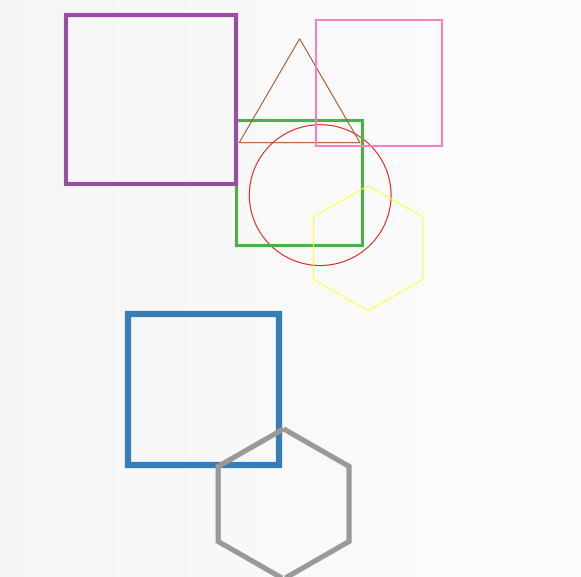[{"shape": "circle", "thickness": 0.5, "radius": 0.61, "center": [0.551, 0.661]}, {"shape": "square", "thickness": 3, "radius": 0.65, "center": [0.35, 0.325]}, {"shape": "square", "thickness": 1.5, "radius": 0.54, "center": [0.514, 0.683]}, {"shape": "square", "thickness": 2, "radius": 0.73, "center": [0.259, 0.827]}, {"shape": "hexagon", "thickness": 0.5, "radius": 0.54, "center": [0.633, 0.569]}, {"shape": "triangle", "thickness": 0.5, "radius": 0.6, "center": [0.515, 0.812]}, {"shape": "square", "thickness": 1, "radius": 0.54, "center": [0.652, 0.855]}, {"shape": "hexagon", "thickness": 2.5, "radius": 0.65, "center": [0.488, 0.127]}]